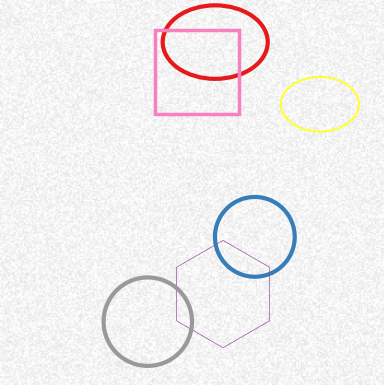[{"shape": "oval", "thickness": 3, "radius": 0.68, "center": [0.559, 0.891]}, {"shape": "circle", "thickness": 3, "radius": 0.52, "center": [0.662, 0.385]}, {"shape": "hexagon", "thickness": 0.5, "radius": 0.7, "center": [0.579, 0.236]}, {"shape": "oval", "thickness": 1.5, "radius": 0.51, "center": [0.831, 0.729]}, {"shape": "square", "thickness": 2.5, "radius": 0.55, "center": [0.511, 0.813]}, {"shape": "circle", "thickness": 3, "radius": 0.57, "center": [0.384, 0.165]}]